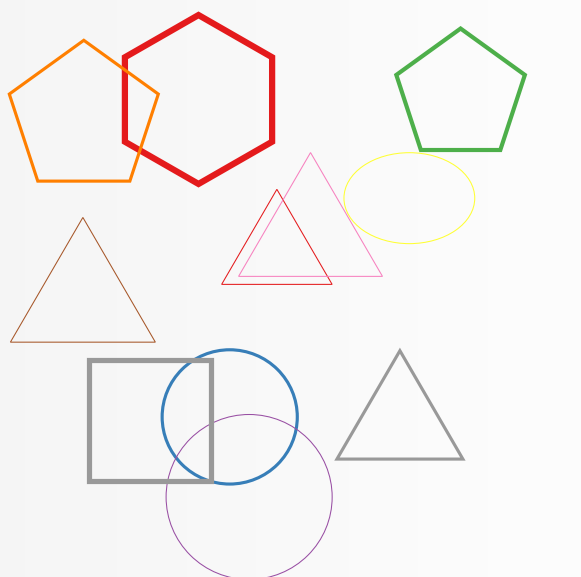[{"shape": "triangle", "thickness": 0.5, "radius": 0.55, "center": [0.476, 0.562]}, {"shape": "hexagon", "thickness": 3, "radius": 0.73, "center": [0.342, 0.827]}, {"shape": "circle", "thickness": 1.5, "radius": 0.58, "center": [0.395, 0.277]}, {"shape": "pentagon", "thickness": 2, "radius": 0.58, "center": [0.792, 0.833]}, {"shape": "circle", "thickness": 0.5, "radius": 0.71, "center": [0.429, 0.139]}, {"shape": "pentagon", "thickness": 1.5, "radius": 0.67, "center": [0.144, 0.795]}, {"shape": "oval", "thickness": 0.5, "radius": 0.56, "center": [0.704, 0.656]}, {"shape": "triangle", "thickness": 0.5, "radius": 0.72, "center": [0.143, 0.479]}, {"shape": "triangle", "thickness": 0.5, "radius": 0.71, "center": [0.534, 0.592]}, {"shape": "triangle", "thickness": 1.5, "radius": 0.63, "center": [0.688, 0.267]}, {"shape": "square", "thickness": 2.5, "radius": 0.52, "center": [0.259, 0.271]}]